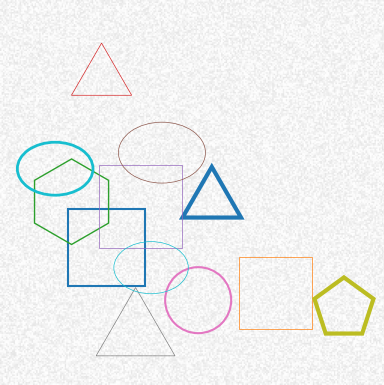[{"shape": "square", "thickness": 1.5, "radius": 0.5, "center": [0.277, 0.357]}, {"shape": "triangle", "thickness": 3, "radius": 0.44, "center": [0.55, 0.479]}, {"shape": "square", "thickness": 0.5, "radius": 0.47, "center": [0.716, 0.24]}, {"shape": "hexagon", "thickness": 1, "radius": 0.56, "center": [0.186, 0.476]}, {"shape": "triangle", "thickness": 0.5, "radius": 0.45, "center": [0.264, 0.798]}, {"shape": "square", "thickness": 0.5, "radius": 0.54, "center": [0.364, 0.464]}, {"shape": "oval", "thickness": 0.5, "radius": 0.56, "center": [0.421, 0.604]}, {"shape": "circle", "thickness": 1.5, "radius": 0.43, "center": [0.515, 0.22]}, {"shape": "triangle", "thickness": 0.5, "radius": 0.59, "center": [0.352, 0.135]}, {"shape": "pentagon", "thickness": 3, "radius": 0.4, "center": [0.893, 0.199]}, {"shape": "oval", "thickness": 0.5, "radius": 0.48, "center": [0.392, 0.305]}, {"shape": "oval", "thickness": 2, "radius": 0.49, "center": [0.143, 0.562]}]